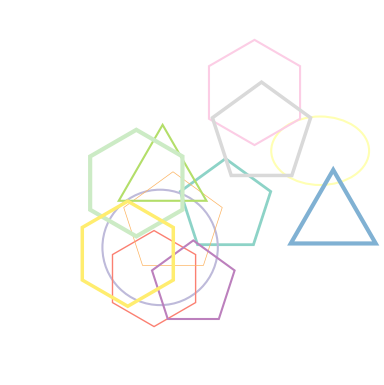[{"shape": "pentagon", "thickness": 2, "radius": 0.62, "center": [0.586, 0.464]}, {"shape": "oval", "thickness": 1.5, "radius": 0.64, "center": [0.832, 0.608]}, {"shape": "circle", "thickness": 1.5, "radius": 0.75, "center": [0.416, 0.357]}, {"shape": "hexagon", "thickness": 1, "radius": 0.62, "center": [0.4, 0.276]}, {"shape": "triangle", "thickness": 3, "radius": 0.64, "center": [0.866, 0.431]}, {"shape": "pentagon", "thickness": 0.5, "radius": 0.67, "center": [0.449, 0.419]}, {"shape": "triangle", "thickness": 1.5, "radius": 0.66, "center": [0.422, 0.544]}, {"shape": "hexagon", "thickness": 1.5, "radius": 0.68, "center": [0.661, 0.76]}, {"shape": "pentagon", "thickness": 2.5, "radius": 0.67, "center": [0.679, 0.653]}, {"shape": "pentagon", "thickness": 1.5, "radius": 0.56, "center": [0.502, 0.263]}, {"shape": "hexagon", "thickness": 3, "radius": 0.69, "center": [0.354, 0.524]}, {"shape": "hexagon", "thickness": 2.5, "radius": 0.68, "center": [0.332, 0.341]}]